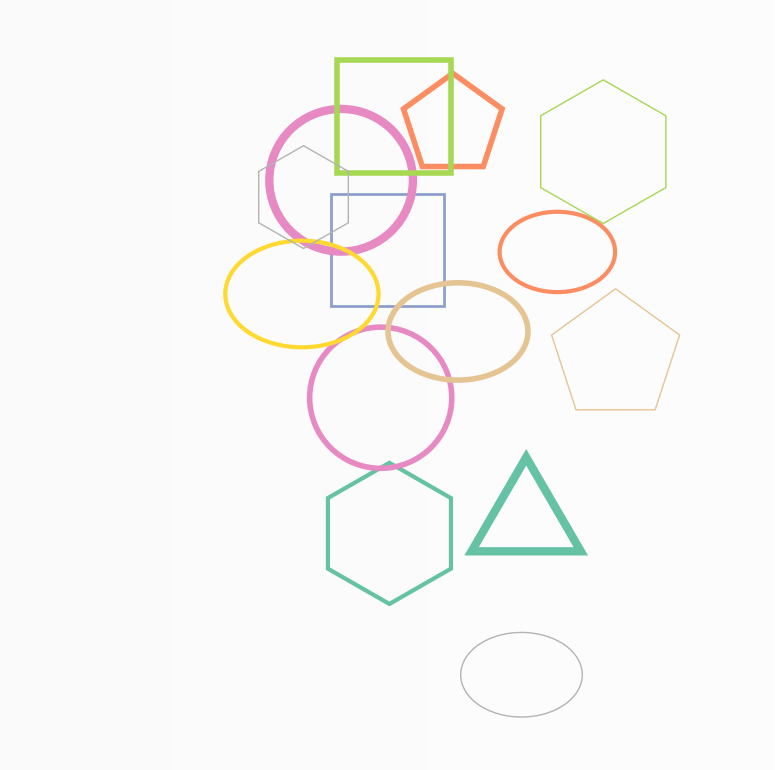[{"shape": "triangle", "thickness": 3, "radius": 0.41, "center": [0.679, 0.325]}, {"shape": "hexagon", "thickness": 1.5, "radius": 0.46, "center": [0.502, 0.307]}, {"shape": "pentagon", "thickness": 2, "radius": 0.33, "center": [0.584, 0.838]}, {"shape": "oval", "thickness": 1.5, "radius": 0.37, "center": [0.719, 0.673]}, {"shape": "square", "thickness": 1, "radius": 0.36, "center": [0.5, 0.676]}, {"shape": "circle", "thickness": 2, "radius": 0.46, "center": [0.491, 0.483]}, {"shape": "circle", "thickness": 3, "radius": 0.46, "center": [0.44, 0.766]}, {"shape": "hexagon", "thickness": 0.5, "radius": 0.47, "center": [0.778, 0.803]}, {"shape": "square", "thickness": 2, "radius": 0.37, "center": [0.508, 0.849]}, {"shape": "oval", "thickness": 1.5, "radius": 0.49, "center": [0.39, 0.618]}, {"shape": "oval", "thickness": 2, "radius": 0.45, "center": [0.591, 0.57]}, {"shape": "pentagon", "thickness": 0.5, "radius": 0.43, "center": [0.794, 0.538]}, {"shape": "oval", "thickness": 0.5, "radius": 0.39, "center": [0.673, 0.124]}, {"shape": "hexagon", "thickness": 0.5, "radius": 0.33, "center": [0.392, 0.744]}]